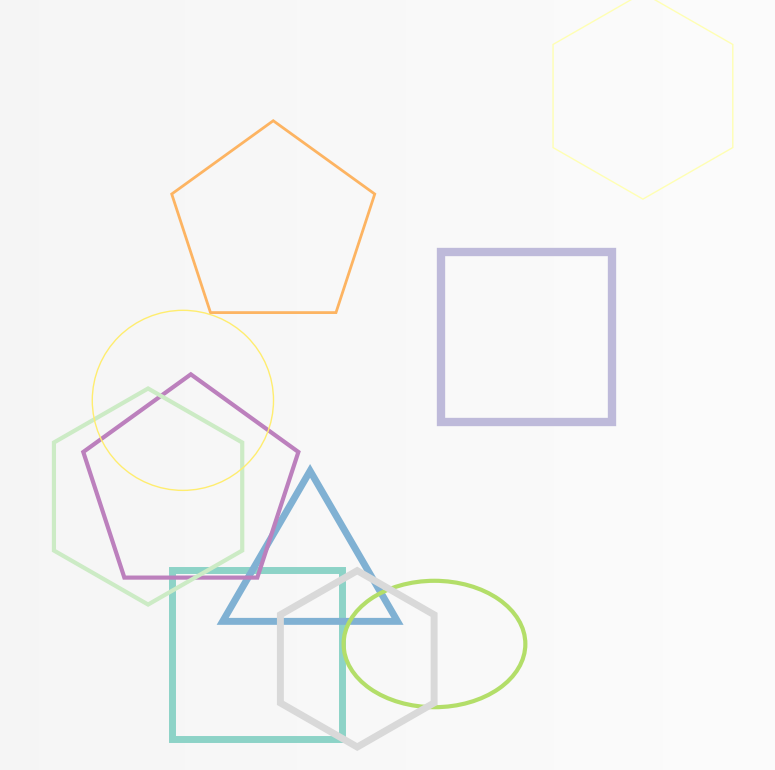[{"shape": "square", "thickness": 2.5, "radius": 0.55, "center": [0.332, 0.15]}, {"shape": "hexagon", "thickness": 0.5, "radius": 0.67, "center": [0.83, 0.875]}, {"shape": "square", "thickness": 3, "radius": 0.55, "center": [0.679, 0.562]}, {"shape": "triangle", "thickness": 2.5, "radius": 0.65, "center": [0.4, 0.258]}, {"shape": "pentagon", "thickness": 1, "radius": 0.69, "center": [0.353, 0.705]}, {"shape": "oval", "thickness": 1.5, "radius": 0.59, "center": [0.561, 0.164]}, {"shape": "hexagon", "thickness": 2.5, "radius": 0.57, "center": [0.461, 0.144]}, {"shape": "pentagon", "thickness": 1.5, "radius": 0.73, "center": [0.246, 0.368]}, {"shape": "hexagon", "thickness": 1.5, "radius": 0.7, "center": [0.191, 0.355]}, {"shape": "circle", "thickness": 0.5, "radius": 0.58, "center": [0.236, 0.48]}]